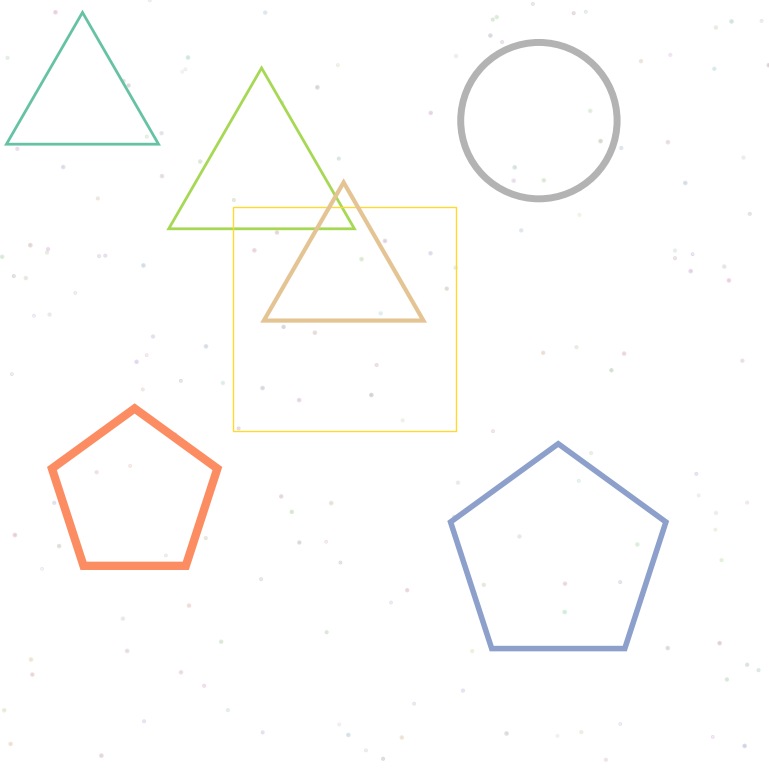[{"shape": "triangle", "thickness": 1, "radius": 0.57, "center": [0.107, 0.87]}, {"shape": "pentagon", "thickness": 3, "radius": 0.56, "center": [0.175, 0.357]}, {"shape": "pentagon", "thickness": 2, "radius": 0.74, "center": [0.725, 0.277]}, {"shape": "triangle", "thickness": 1, "radius": 0.7, "center": [0.34, 0.772]}, {"shape": "square", "thickness": 0.5, "radius": 0.73, "center": [0.448, 0.586]}, {"shape": "triangle", "thickness": 1.5, "radius": 0.6, "center": [0.446, 0.643]}, {"shape": "circle", "thickness": 2.5, "radius": 0.51, "center": [0.7, 0.843]}]